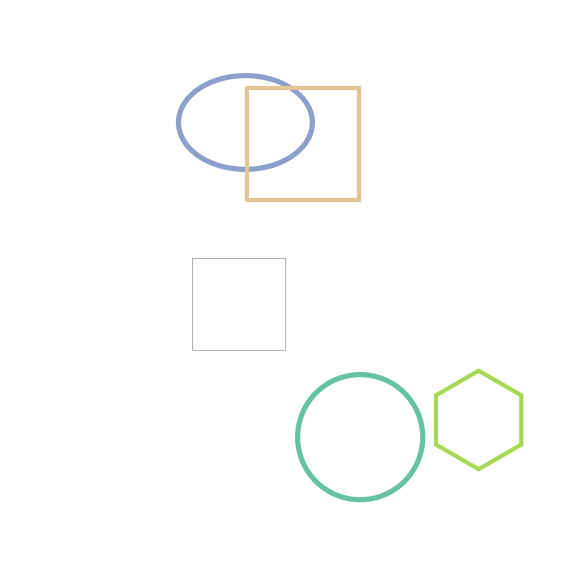[{"shape": "circle", "thickness": 2.5, "radius": 0.54, "center": [0.624, 0.242]}, {"shape": "oval", "thickness": 2.5, "radius": 0.58, "center": [0.425, 0.787]}, {"shape": "hexagon", "thickness": 2, "radius": 0.43, "center": [0.829, 0.272]}, {"shape": "square", "thickness": 2, "radius": 0.48, "center": [0.525, 0.749]}, {"shape": "square", "thickness": 0.5, "radius": 0.4, "center": [0.413, 0.472]}]